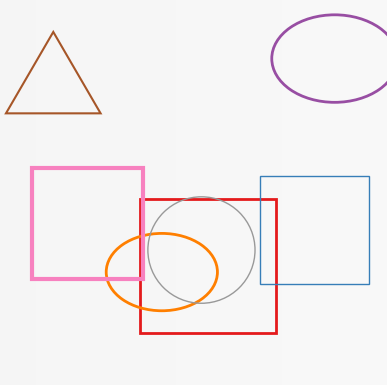[{"shape": "square", "thickness": 2, "radius": 0.88, "center": [0.537, 0.309]}, {"shape": "square", "thickness": 1, "radius": 0.7, "center": [0.812, 0.402]}, {"shape": "oval", "thickness": 2, "radius": 0.81, "center": [0.864, 0.848]}, {"shape": "oval", "thickness": 2, "radius": 0.72, "center": [0.418, 0.293]}, {"shape": "triangle", "thickness": 1.5, "radius": 0.7, "center": [0.138, 0.776]}, {"shape": "square", "thickness": 3, "radius": 0.72, "center": [0.226, 0.419]}, {"shape": "circle", "thickness": 1, "radius": 0.69, "center": [0.52, 0.351]}]